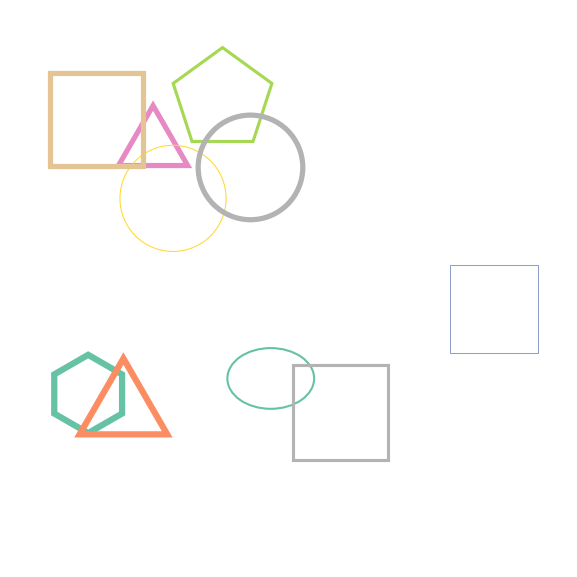[{"shape": "oval", "thickness": 1, "radius": 0.38, "center": [0.469, 0.344]}, {"shape": "hexagon", "thickness": 3, "radius": 0.34, "center": [0.153, 0.317]}, {"shape": "triangle", "thickness": 3, "radius": 0.44, "center": [0.214, 0.291]}, {"shape": "square", "thickness": 0.5, "radius": 0.38, "center": [0.855, 0.464]}, {"shape": "triangle", "thickness": 2.5, "radius": 0.35, "center": [0.265, 0.747]}, {"shape": "pentagon", "thickness": 1.5, "radius": 0.45, "center": [0.385, 0.827]}, {"shape": "circle", "thickness": 0.5, "radius": 0.46, "center": [0.3, 0.656]}, {"shape": "square", "thickness": 2.5, "radius": 0.4, "center": [0.168, 0.792]}, {"shape": "circle", "thickness": 2.5, "radius": 0.45, "center": [0.434, 0.709]}, {"shape": "square", "thickness": 1.5, "radius": 0.41, "center": [0.59, 0.285]}]